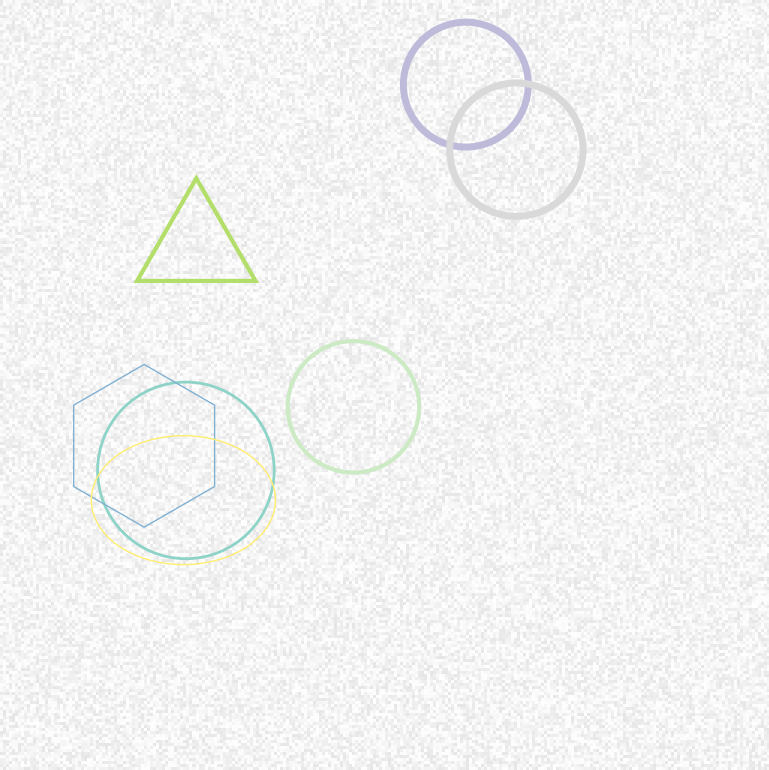[{"shape": "circle", "thickness": 1, "radius": 0.57, "center": [0.241, 0.389]}, {"shape": "circle", "thickness": 2.5, "radius": 0.41, "center": [0.605, 0.89]}, {"shape": "hexagon", "thickness": 0.5, "radius": 0.53, "center": [0.187, 0.421]}, {"shape": "triangle", "thickness": 1.5, "radius": 0.44, "center": [0.255, 0.68]}, {"shape": "circle", "thickness": 2.5, "radius": 0.43, "center": [0.671, 0.806]}, {"shape": "circle", "thickness": 1.5, "radius": 0.43, "center": [0.459, 0.472]}, {"shape": "oval", "thickness": 0.5, "radius": 0.6, "center": [0.238, 0.35]}]